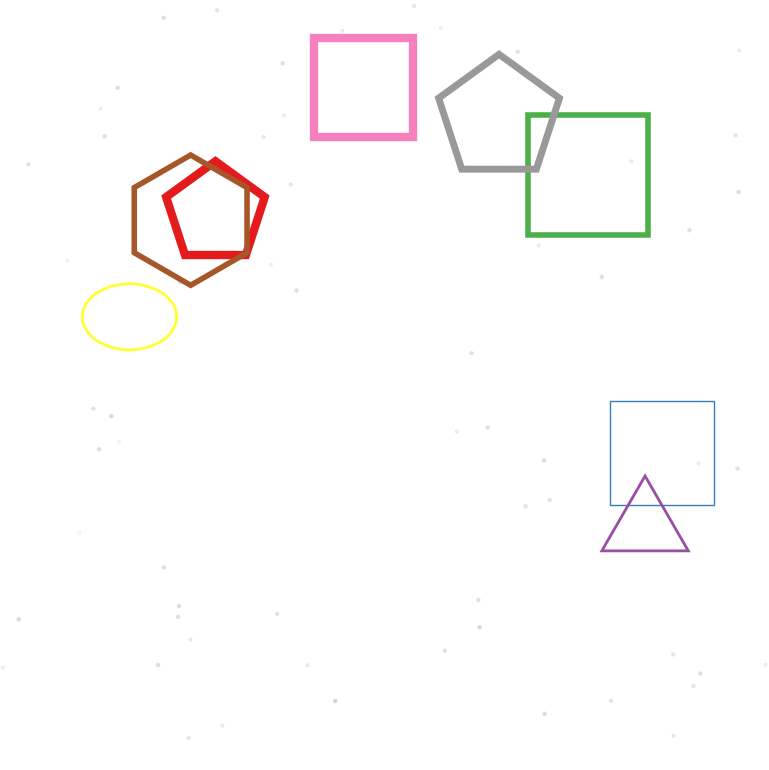[{"shape": "pentagon", "thickness": 3, "radius": 0.34, "center": [0.28, 0.723]}, {"shape": "square", "thickness": 0.5, "radius": 0.34, "center": [0.86, 0.411]}, {"shape": "square", "thickness": 2, "radius": 0.39, "center": [0.763, 0.773]}, {"shape": "triangle", "thickness": 1, "radius": 0.32, "center": [0.838, 0.317]}, {"shape": "oval", "thickness": 1, "radius": 0.31, "center": [0.168, 0.589]}, {"shape": "hexagon", "thickness": 2, "radius": 0.42, "center": [0.248, 0.714]}, {"shape": "square", "thickness": 3, "radius": 0.32, "center": [0.472, 0.886]}, {"shape": "pentagon", "thickness": 2.5, "radius": 0.41, "center": [0.648, 0.847]}]